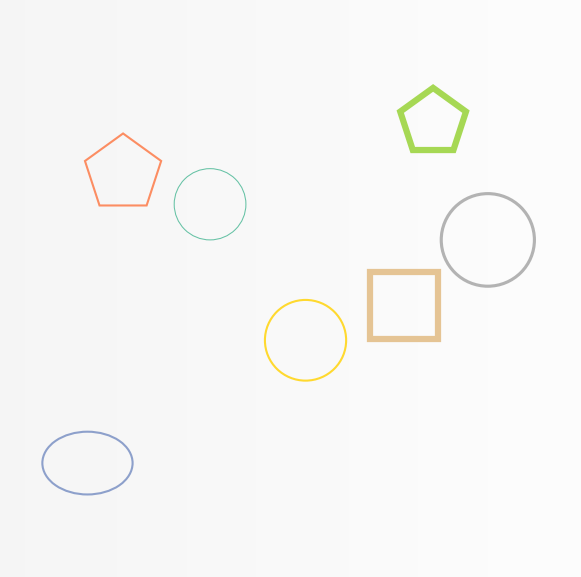[{"shape": "circle", "thickness": 0.5, "radius": 0.31, "center": [0.361, 0.645]}, {"shape": "pentagon", "thickness": 1, "radius": 0.34, "center": [0.212, 0.699]}, {"shape": "oval", "thickness": 1, "radius": 0.39, "center": [0.15, 0.197]}, {"shape": "pentagon", "thickness": 3, "radius": 0.3, "center": [0.745, 0.787]}, {"shape": "circle", "thickness": 1, "radius": 0.35, "center": [0.526, 0.41]}, {"shape": "square", "thickness": 3, "radius": 0.29, "center": [0.696, 0.471]}, {"shape": "circle", "thickness": 1.5, "radius": 0.4, "center": [0.839, 0.584]}]